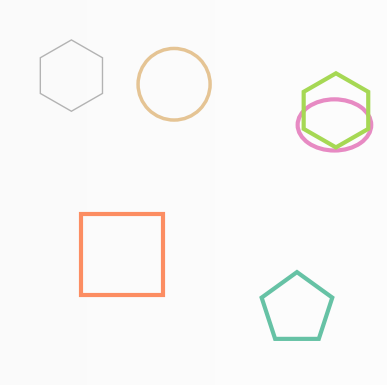[{"shape": "pentagon", "thickness": 3, "radius": 0.48, "center": [0.766, 0.197]}, {"shape": "square", "thickness": 3, "radius": 0.53, "center": [0.314, 0.339]}, {"shape": "oval", "thickness": 3, "radius": 0.47, "center": [0.863, 0.676]}, {"shape": "hexagon", "thickness": 3, "radius": 0.48, "center": [0.867, 0.713]}, {"shape": "circle", "thickness": 2.5, "radius": 0.46, "center": [0.449, 0.781]}, {"shape": "hexagon", "thickness": 1, "radius": 0.46, "center": [0.184, 0.804]}]